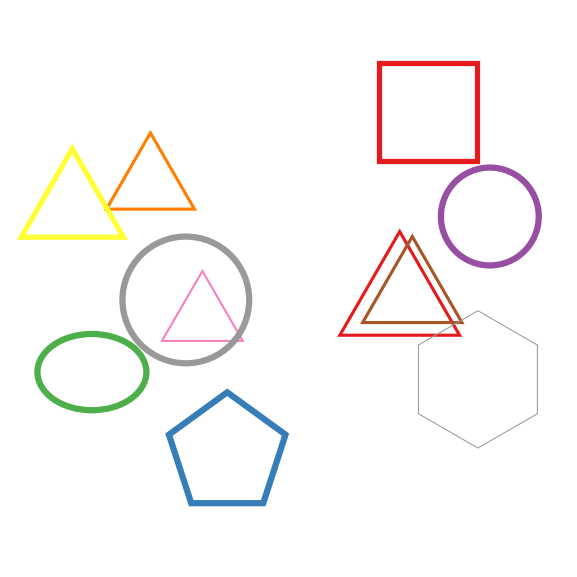[{"shape": "square", "thickness": 2.5, "radius": 0.42, "center": [0.741, 0.806]}, {"shape": "triangle", "thickness": 1.5, "radius": 0.6, "center": [0.692, 0.479]}, {"shape": "pentagon", "thickness": 3, "radius": 0.53, "center": [0.393, 0.214]}, {"shape": "oval", "thickness": 3, "radius": 0.47, "center": [0.159, 0.355]}, {"shape": "circle", "thickness": 3, "radius": 0.42, "center": [0.848, 0.624]}, {"shape": "triangle", "thickness": 1.5, "radius": 0.44, "center": [0.26, 0.681]}, {"shape": "triangle", "thickness": 2.5, "radius": 0.51, "center": [0.125, 0.639]}, {"shape": "triangle", "thickness": 1.5, "radius": 0.5, "center": [0.714, 0.49]}, {"shape": "triangle", "thickness": 1, "radius": 0.4, "center": [0.35, 0.449]}, {"shape": "circle", "thickness": 3, "radius": 0.55, "center": [0.322, 0.48]}, {"shape": "hexagon", "thickness": 0.5, "radius": 0.59, "center": [0.828, 0.342]}]